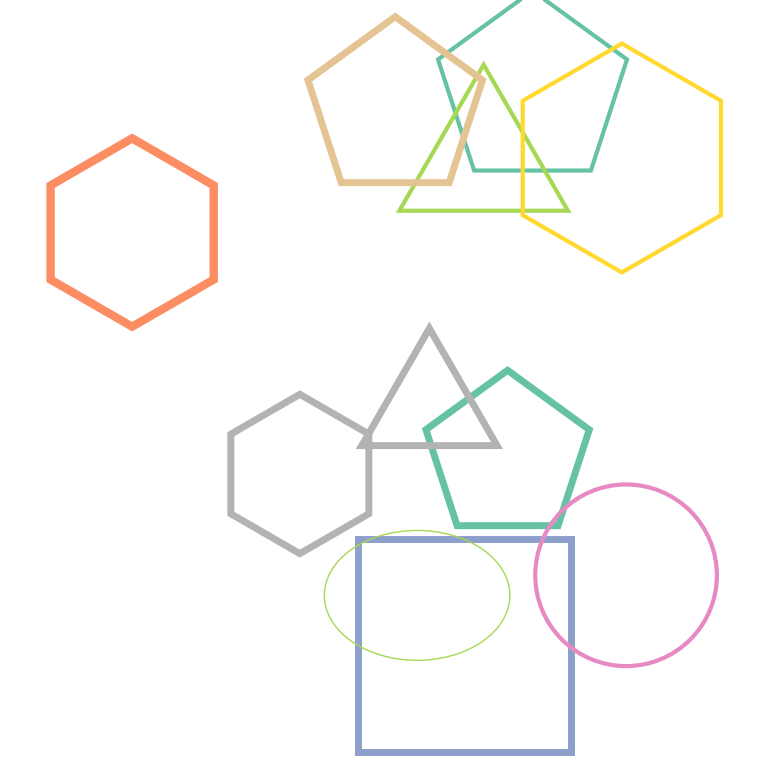[{"shape": "pentagon", "thickness": 1.5, "radius": 0.65, "center": [0.692, 0.883]}, {"shape": "pentagon", "thickness": 2.5, "radius": 0.56, "center": [0.659, 0.408]}, {"shape": "hexagon", "thickness": 3, "radius": 0.61, "center": [0.172, 0.698]}, {"shape": "square", "thickness": 2.5, "radius": 0.69, "center": [0.603, 0.162]}, {"shape": "circle", "thickness": 1.5, "radius": 0.59, "center": [0.813, 0.253]}, {"shape": "triangle", "thickness": 1.5, "radius": 0.63, "center": [0.628, 0.79]}, {"shape": "oval", "thickness": 0.5, "radius": 0.6, "center": [0.542, 0.227]}, {"shape": "hexagon", "thickness": 1.5, "radius": 0.74, "center": [0.808, 0.795]}, {"shape": "pentagon", "thickness": 2.5, "radius": 0.6, "center": [0.513, 0.859]}, {"shape": "triangle", "thickness": 2.5, "radius": 0.51, "center": [0.558, 0.472]}, {"shape": "hexagon", "thickness": 2.5, "radius": 0.52, "center": [0.389, 0.384]}]